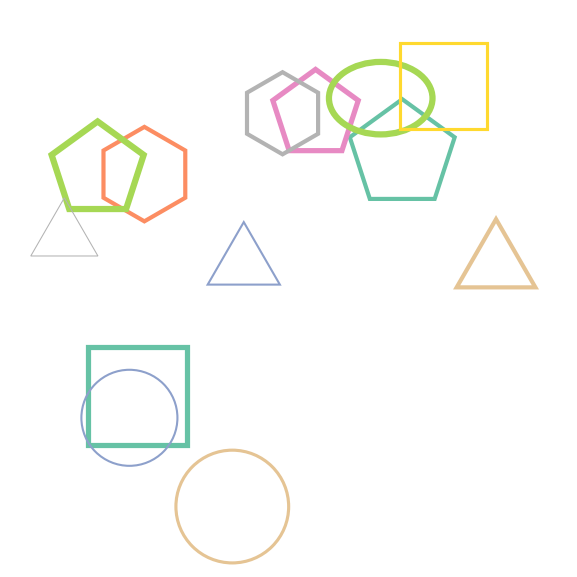[{"shape": "square", "thickness": 2.5, "radius": 0.42, "center": [0.238, 0.313]}, {"shape": "pentagon", "thickness": 2, "radius": 0.48, "center": [0.697, 0.732]}, {"shape": "hexagon", "thickness": 2, "radius": 0.41, "center": [0.25, 0.698]}, {"shape": "circle", "thickness": 1, "radius": 0.42, "center": [0.224, 0.276]}, {"shape": "triangle", "thickness": 1, "radius": 0.36, "center": [0.422, 0.542]}, {"shape": "pentagon", "thickness": 2.5, "radius": 0.39, "center": [0.546, 0.801]}, {"shape": "oval", "thickness": 3, "radius": 0.45, "center": [0.659, 0.829]}, {"shape": "pentagon", "thickness": 3, "radius": 0.42, "center": [0.169, 0.705]}, {"shape": "square", "thickness": 1.5, "radius": 0.37, "center": [0.768, 0.85]}, {"shape": "triangle", "thickness": 2, "radius": 0.39, "center": [0.859, 0.541]}, {"shape": "circle", "thickness": 1.5, "radius": 0.49, "center": [0.402, 0.122]}, {"shape": "hexagon", "thickness": 2, "radius": 0.36, "center": [0.489, 0.803]}, {"shape": "triangle", "thickness": 0.5, "radius": 0.34, "center": [0.111, 0.589]}]